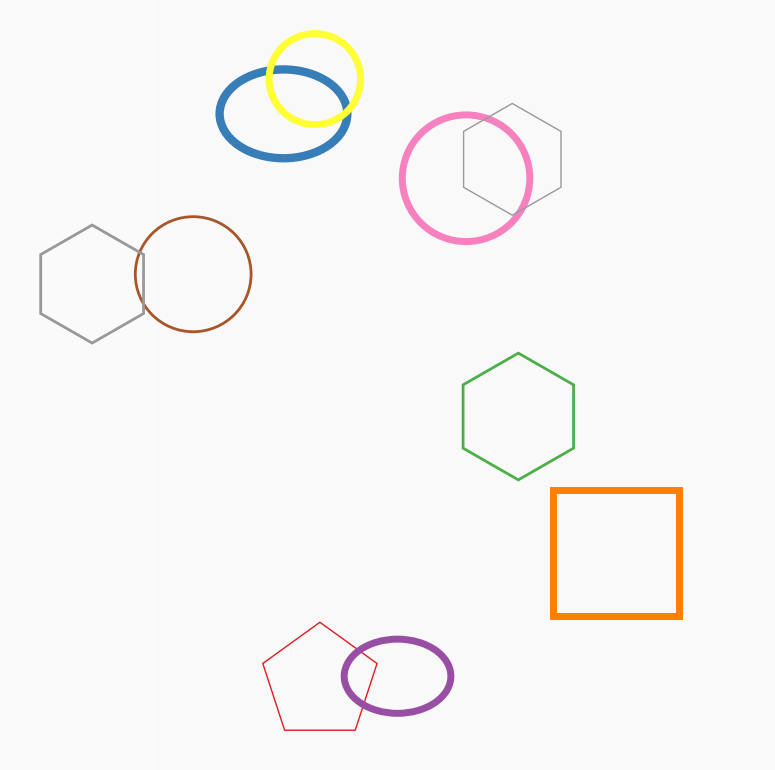[{"shape": "pentagon", "thickness": 0.5, "radius": 0.39, "center": [0.413, 0.114]}, {"shape": "oval", "thickness": 3, "radius": 0.41, "center": [0.366, 0.852]}, {"shape": "hexagon", "thickness": 1, "radius": 0.41, "center": [0.669, 0.459]}, {"shape": "oval", "thickness": 2.5, "radius": 0.34, "center": [0.513, 0.122]}, {"shape": "square", "thickness": 2.5, "radius": 0.41, "center": [0.794, 0.282]}, {"shape": "circle", "thickness": 2.5, "radius": 0.3, "center": [0.406, 0.897]}, {"shape": "circle", "thickness": 1, "radius": 0.37, "center": [0.249, 0.644]}, {"shape": "circle", "thickness": 2.5, "radius": 0.41, "center": [0.601, 0.769]}, {"shape": "hexagon", "thickness": 0.5, "radius": 0.36, "center": [0.661, 0.793]}, {"shape": "hexagon", "thickness": 1, "radius": 0.38, "center": [0.119, 0.631]}]